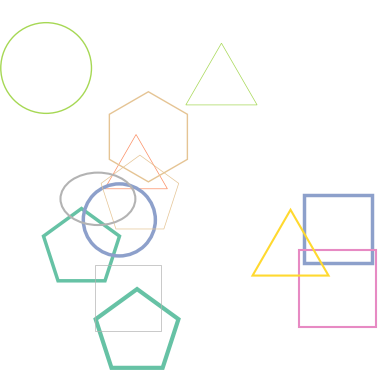[{"shape": "pentagon", "thickness": 2.5, "radius": 0.52, "center": [0.212, 0.355]}, {"shape": "pentagon", "thickness": 3, "radius": 0.57, "center": [0.356, 0.136]}, {"shape": "triangle", "thickness": 0.5, "radius": 0.47, "center": [0.353, 0.557]}, {"shape": "circle", "thickness": 2.5, "radius": 0.47, "center": [0.31, 0.429]}, {"shape": "square", "thickness": 2.5, "radius": 0.44, "center": [0.879, 0.406]}, {"shape": "square", "thickness": 1.5, "radius": 0.5, "center": [0.876, 0.251]}, {"shape": "circle", "thickness": 1, "radius": 0.59, "center": [0.12, 0.823]}, {"shape": "triangle", "thickness": 0.5, "radius": 0.53, "center": [0.575, 0.781]}, {"shape": "triangle", "thickness": 1.5, "radius": 0.57, "center": [0.755, 0.341]}, {"shape": "hexagon", "thickness": 1, "radius": 0.59, "center": [0.385, 0.645]}, {"shape": "pentagon", "thickness": 0.5, "radius": 0.53, "center": [0.363, 0.491]}, {"shape": "square", "thickness": 0.5, "radius": 0.43, "center": [0.332, 0.226]}, {"shape": "oval", "thickness": 1.5, "radius": 0.49, "center": [0.254, 0.484]}]